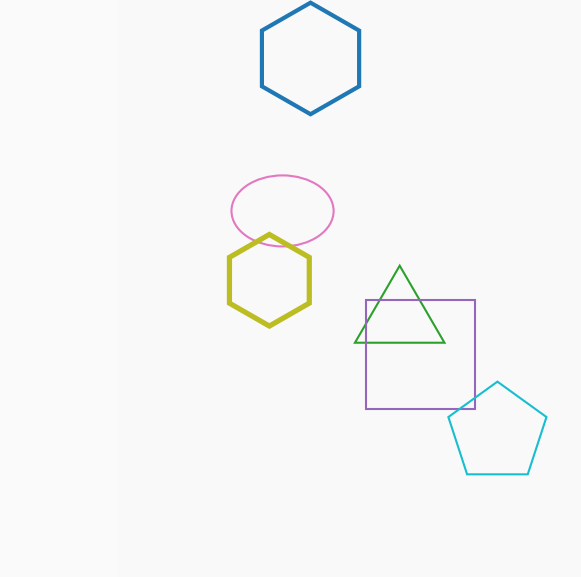[{"shape": "hexagon", "thickness": 2, "radius": 0.48, "center": [0.534, 0.898]}, {"shape": "triangle", "thickness": 1, "radius": 0.44, "center": [0.688, 0.45]}, {"shape": "square", "thickness": 1, "radius": 0.47, "center": [0.723, 0.385]}, {"shape": "oval", "thickness": 1, "radius": 0.44, "center": [0.486, 0.634]}, {"shape": "hexagon", "thickness": 2.5, "radius": 0.4, "center": [0.463, 0.514]}, {"shape": "pentagon", "thickness": 1, "radius": 0.44, "center": [0.856, 0.25]}]